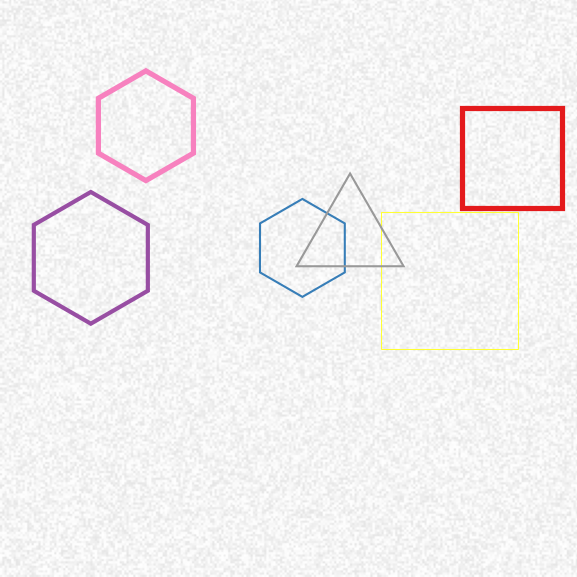[{"shape": "square", "thickness": 2.5, "radius": 0.43, "center": [0.886, 0.725]}, {"shape": "hexagon", "thickness": 1, "radius": 0.42, "center": [0.524, 0.57]}, {"shape": "hexagon", "thickness": 2, "radius": 0.57, "center": [0.157, 0.553]}, {"shape": "square", "thickness": 0.5, "radius": 0.59, "center": [0.778, 0.513]}, {"shape": "hexagon", "thickness": 2.5, "radius": 0.48, "center": [0.253, 0.781]}, {"shape": "triangle", "thickness": 1, "radius": 0.54, "center": [0.606, 0.592]}]